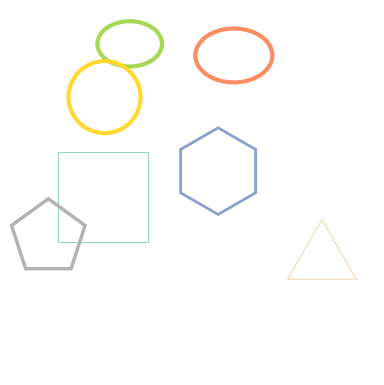[{"shape": "square", "thickness": 0.5, "radius": 0.59, "center": [0.268, 0.488]}, {"shape": "oval", "thickness": 3, "radius": 0.5, "center": [0.607, 0.856]}, {"shape": "hexagon", "thickness": 2, "radius": 0.56, "center": [0.566, 0.556]}, {"shape": "oval", "thickness": 3, "radius": 0.42, "center": [0.337, 0.886]}, {"shape": "circle", "thickness": 3, "radius": 0.47, "center": [0.272, 0.748]}, {"shape": "triangle", "thickness": 0.5, "radius": 0.52, "center": [0.836, 0.326]}, {"shape": "pentagon", "thickness": 2.5, "radius": 0.5, "center": [0.126, 0.383]}]